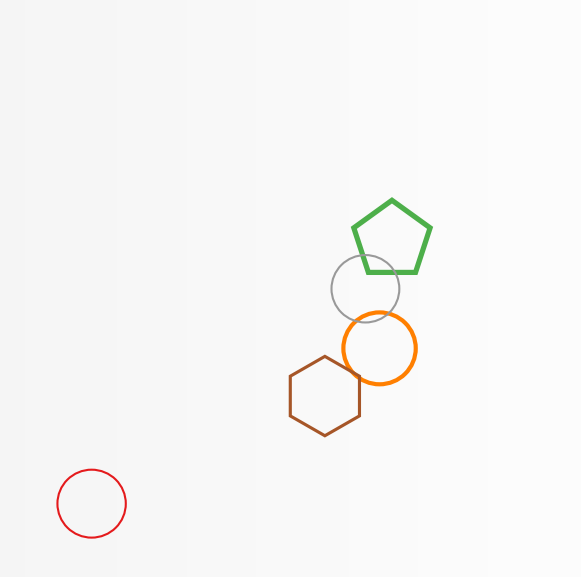[{"shape": "circle", "thickness": 1, "radius": 0.29, "center": [0.158, 0.127]}, {"shape": "pentagon", "thickness": 2.5, "radius": 0.35, "center": [0.674, 0.583]}, {"shape": "circle", "thickness": 2, "radius": 0.31, "center": [0.653, 0.396]}, {"shape": "hexagon", "thickness": 1.5, "radius": 0.34, "center": [0.559, 0.313]}, {"shape": "circle", "thickness": 1, "radius": 0.29, "center": [0.629, 0.499]}]